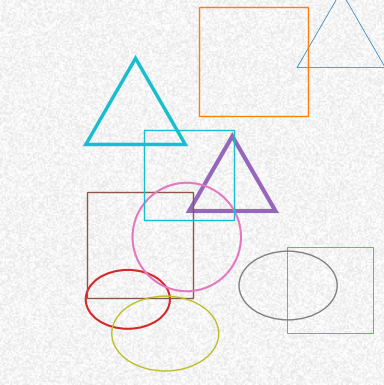[{"shape": "triangle", "thickness": 0.5, "radius": 0.66, "center": [0.886, 0.891]}, {"shape": "square", "thickness": 1, "radius": 0.7, "center": [0.658, 0.841]}, {"shape": "square", "thickness": 0.5, "radius": 0.56, "center": [0.857, 0.246]}, {"shape": "oval", "thickness": 1.5, "radius": 0.55, "center": [0.332, 0.222]}, {"shape": "triangle", "thickness": 3, "radius": 0.65, "center": [0.603, 0.517]}, {"shape": "square", "thickness": 1, "radius": 0.69, "center": [0.363, 0.365]}, {"shape": "circle", "thickness": 1.5, "radius": 0.7, "center": [0.485, 0.384]}, {"shape": "oval", "thickness": 1, "radius": 0.64, "center": [0.748, 0.258]}, {"shape": "oval", "thickness": 1, "radius": 0.69, "center": [0.429, 0.134]}, {"shape": "square", "thickness": 1, "radius": 0.58, "center": [0.49, 0.545]}, {"shape": "triangle", "thickness": 2.5, "radius": 0.75, "center": [0.352, 0.699]}]